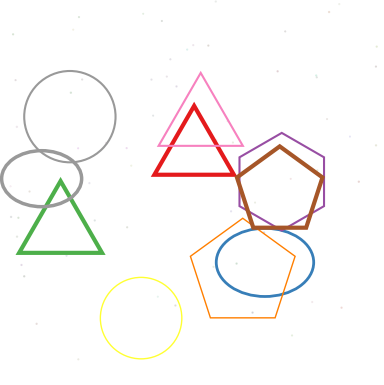[{"shape": "triangle", "thickness": 3, "radius": 0.6, "center": [0.504, 0.606]}, {"shape": "oval", "thickness": 2, "radius": 0.63, "center": [0.688, 0.318]}, {"shape": "triangle", "thickness": 3, "radius": 0.62, "center": [0.157, 0.405]}, {"shape": "hexagon", "thickness": 1.5, "radius": 0.63, "center": [0.732, 0.528]}, {"shape": "pentagon", "thickness": 1, "radius": 0.71, "center": [0.631, 0.29]}, {"shape": "circle", "thickness": 1, "radius": 0.53, "center": [0.366, 0.174]}, {"shape": "pentagon", "thickness": 3, "radius": 0.58, "center": [0.727, 0.503]}, {"shape": "triangle", "thickness": 1.5, "radius": 0.63, "center": [0.521, 0.684]}, {"shape": "circle", "thickness": 1.5, "radius": 0.59, "center": [0.182, 0.697]}, {"shape": "oval", "thickness": 2.5, "radius": 0.52, "center": [0.108, 0.536]}]